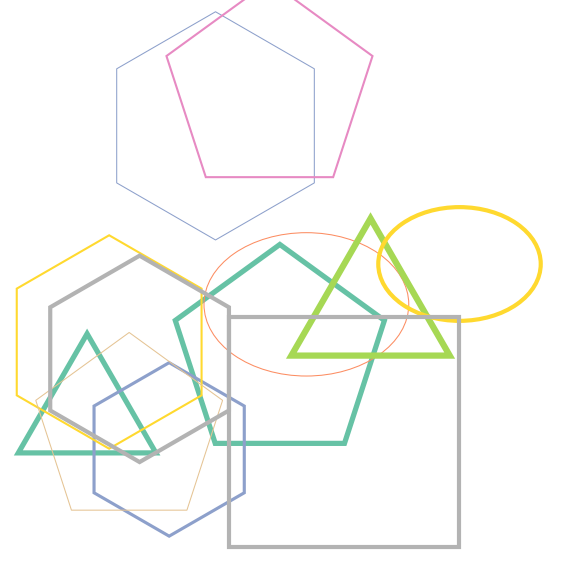[{"shape": "pentagon", "thickness": 2.5, "radius": 0.95, "center": [0.485, 0.385]}, {"shape": "triangle", "thickness": 2.5, "radius": 0.69, "center": [0.151, 0.284]}, {"shape": "oval", "thickness": 0.5, "radius": 0.89, "center": [0.531, 0.472]}, {"shape": "hexagon", "thickness": 0.5, "radius": 0.99, "center": [0.373, 0.781]}, {"shape": "hexagon", "thickness": 1.5, "radius": 0.75, "center": [0.293, 0.221]}, {"shape": "pentagon", "thickness": 1, "radius": 0.94, "center": [0.467, 0.844]}, {"shape": "triangle", "thickness": 3, "radius": 0.79, "center": [0.642, 0.463]}, {"shape": "hexagon", "thickness": 1, "radius": 0.92, "center": [0.189, 0.407]}, {"shape": "oval", "thickness": 2, "radius": 0.7, "center": [0.796, 0.542]}, {"shape": "pentagon", "thickness": 0.5, "radius": 0.85, "center": [0.224, 0.253]}, {"shape": "square", "thickness": 2, "radius": 0.99, "center": [0.596, 0.251]}, {"shape": "hexagon", "thickness": 2, "radius": 0.89, "center": [0.242, 0.378]}]